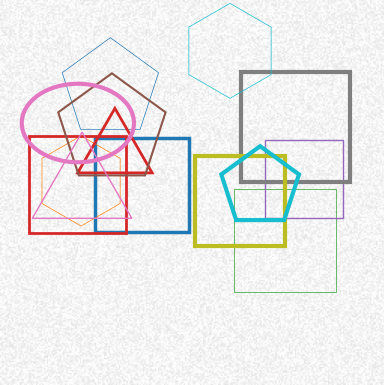[{"shape": "pentagon", "thickness": 0.5, "radius": 0.66, "center": [0.287, 0.771]}, {"shape": "square", "thickness": 2.5, "radius": 0.61, "center": [0.369, 0.52]}, {"shape": "hexagon", "thickness": 0.5, "radius": 0.59, "center": [0.211, 0.53]}, {"shape": "square", "thickness": 0.5, "radius": 0.67, "center": [0.74, 0.375]}, {"shape": "square", "thickness": 2, "radius": 0.63, "center": [0.202, 0.521]}, {"shape": "triangle", "thickness": 2, "radius": 0.56, "center": [0.298, 0.607]}, {"shape": "square", "thickness": 1, "radius": 0.51, "center": [0.789, 0.536]}, {"shape": "pentagon", "thickness": 1.5, "radius": 0.73, "center": [0.291, 0.663]}, {"shape": "triangle", "thickness": 1, "radius": 0.75, "center": [0.213, 0.508]}, {"shape": "oval", "thickness": 3, "radius": 0.73, "center": [0.202, 0.68]}, {"shape": "square", "thickness": 3, "radius": 0.71, "center": [0.767, 0.67]}, {"shape": "square", "thickness": 3, "radius": 0.59, "center": [0.624, 0.478]}, {"shape": "pentagon", "thickness": 3, "radius": 0.53, "center": [0.676, 0.514]}, {"shape": "hexagon", "thickness": 0.5, "radius": 0.62, "center": [0.597, 0.868]}]